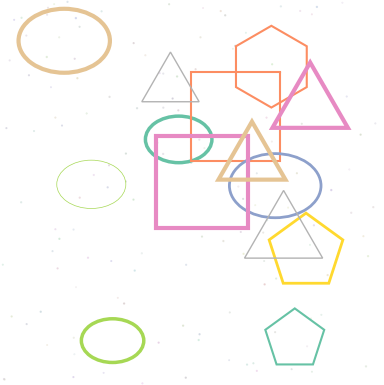[{"shape": "pentagon", "thickness": 1.5, "radius": 0.4, "center": [0.766, 0.118]}, {"shape": "oval", "thickness": 2.5, "radius": 0.43, "center": [0.464, 0.638]}, {"shape": "hexagon", "thickness": 1.5, "radius": 0.53, "center": [0.705, 0.827]}, {"shape": "square", "thickness": 1.5, "radius": 0.58, "center": [0.611, 0.698]}, {"shape": "oval", "thickness": 2, "radius": 0.59, "center": [0.715, 0.518]}, {"shape": "triangle", "thickness": 3, "radius": 0.57, "center": [0.806, 0.725]}, {"shape": "square", "thickness": 3, "radius": 0.59, "center": [0.525, 0.527]}, {"shape": "oval", "thickness": 2.5, "radius": 0.41, "center": [0.292, 0.115]}, {"shape": "oval", "thickness": 0.5, "radius": 0.45, "center": [0.237, 0.521]}, {"shape": "pentagon", "thickness": 2, "radius": 0.5, "center": [0.795, 0.346]}, {"shape": "oval", "thickness": 3, "radius": 0.59, "center": [0.167, 0.894]}, {"shape": "triangle", "thickness": 3, "radius": 0.5, "center": [0.654, 0.584]}, {"shape": "triangle", "thickness": 1, "radius": 0.43, "center": [0.443, 0.779]}, {"shape": "triangle", "thickness": 1, "radius": 0.59, "center": [0.737, 0.388]}]